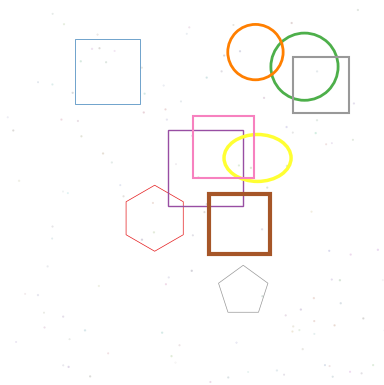[{"shape": "hexagon", "thickness": 0.5, "radius": 0.43, "center": [0.402, 0.433]}, {"shape": "square", "thickness": 0.5, "radius": 0.42, "center": [0.28, 0.814]}, {"shape": "circle", "thickness": 2, "radius": 0.44, "center": [0.791, 0.827]}, {"shape": "square", "thickness": 1, "radius": 0.49, "center": [0.534, 0.563]}, {"shape": "circle", "thickness": 2, "radius": 0.36, "center": [0.664, 0.865]}, {"shape": "oval", "thickness": 2.5, "radius": 0.44, "center": [0.669, 0.59]}, {"shape": "square", "thickness": 3, "radius": 0.39, "center": [0.622, 0.419]}, {"shape": "square", "thickness": 1.5, "radius": 0.4, "center": [0.58, 0.618]}, {"shape": "square", "thickness": 1.5, "radius": 0.36, "center": [0.835, 0.779]}, {"shape": "pentagon", "thickness": 0.5, "radius": 0.34, "center": [0.632, 0.244]}]